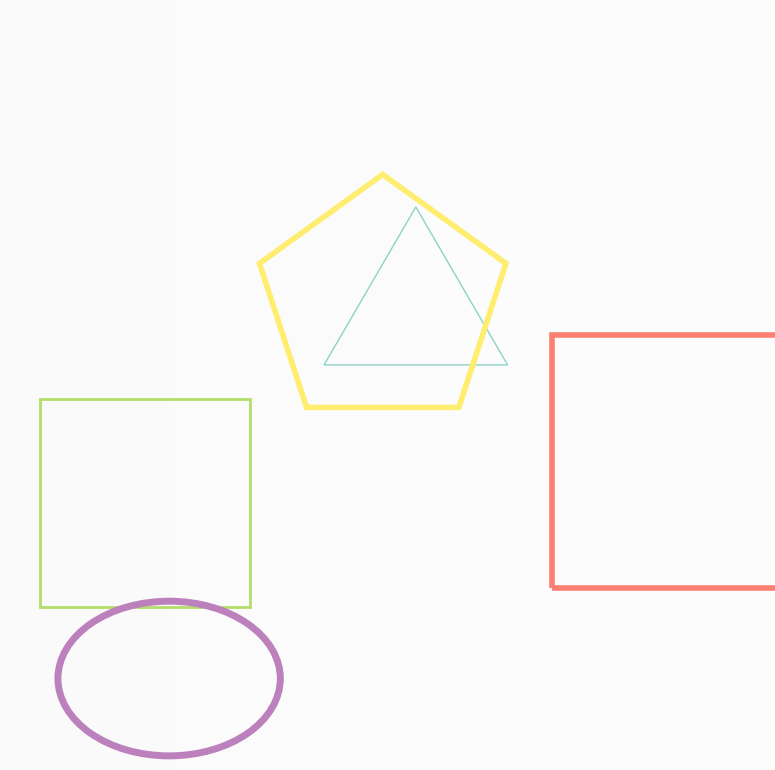[{"shape": "triangle", "thickness": 0.5, "radius": 0.68, "center": [0.537, 0.594]}, {"shape": "square", "thickness": 2, "radius": 0.82, "center": [0.877, 0.4]}, {"shape": "square", "thickness": 1, "radius": 0.68, "center": [0.187, 0.347]}, {"shape": "oval", "thickness": 2.5, "radius": 0.72, "center": [0.218, 0.119]}, {"shape": "pentagon", "thickness": 2, "radius": 0.84, "center": [0.494, 0.606]}]